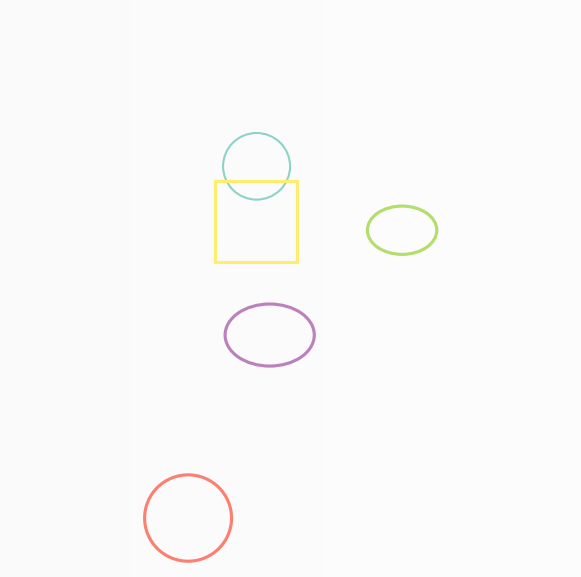[{"shape": "circle", "thickness": 1, "radius": 0.29, "center": [0.441, 0.711]}, {"shape": "circle", "thickness": 1.5, "radius": 0.37, "center": [0.324, 0.102]}, {"shape": "oval", "thickness": 1.5, "radius": 0.3, "center": [0.692, 0.6]}, {"shape": "oval", "thickness": 1.5, "radius": 0.38, "center": [0.464, 0.419]}, {"shape": "square", "thickness": 1.5, "radius": 0.35, "center": [0.441, 0.615]}]